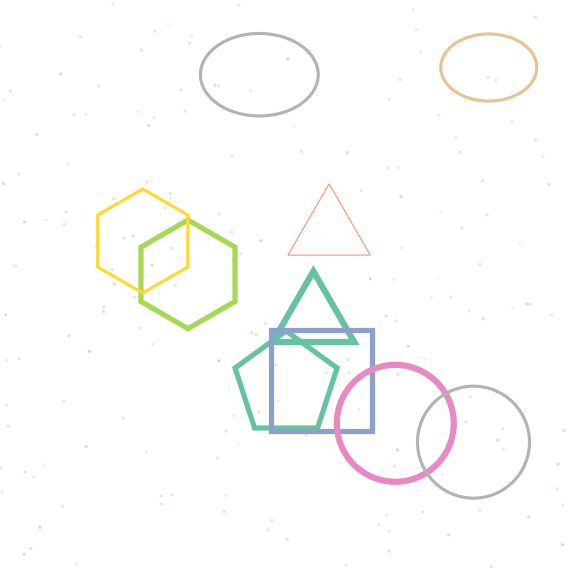[{"shape": "pentagon", "thickness": 2.5, "radius": 0.46, "center": [0.495, 0.333]}, {"shape": "triangle", "thickness": 3, "radius": 0.41, "center": [0.543, 0.448]}, {"shape": "triangle", "thickness": 0.5, "radius": 0.41, "center": [0.57, 0.599]}, {"shape": "square", "thickness": 2.5, "radius": 0.44, "center": [0.557, 0.34]}, {"shape": "circle", "thickness": 3, "radius": 0.51, "center": [0.684, 0.266]}, {"shape": "hexagon", "thickness": 2.5, "radius": 0.47, "center": [0.326, 0.524]}, {"shape": "hexagon", "thickness": 1.5, "radius": 0.45, "center": [0.247, 0.582]}, {"shape": "oval", "thickness": 1.5, "radius": 0.42, "center": [0.846, 0.882]}, {"shape": "oval", "thickness": 1.5, "radius": 0.51, "center": [0.449, 0.87]}, {"shape": "circle", "thickness": 1.5, "radius": 0.48, "center": [0.82, 0.233]}]